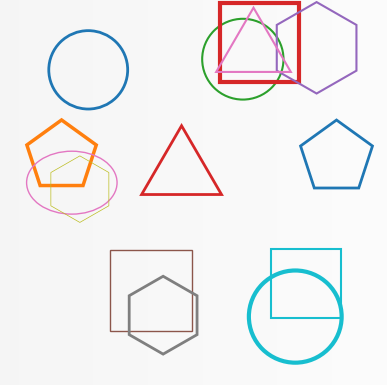[{"shape": "pentagon", "thickness": 2, "radius": 0.49, "center": [0.868, 0.591]}, {"shape": "circle", "thickness": 2, "radius": 0.51, "center": [0.228, 0.819]}, {"shape": "pentagon", "thickness": 2.5, "radius": 0.47, "center": [0.159, 0.594]}, {"shape": "circle", "thickness": 1.5, "radius": 0.52, "center": [0.627, 0.846]}, {"shape": "square", "thickness": 3, "radius": 0.51, "center": [0.669, 0.89]}, {"shape": "triangle", "thickness": 2, "radius": 0.6, "center": [0.469, 0.554]}, {"shape": "hexagon", "thickness": 1.5, "radius": 0.59, "center": [0.817, 0.876]}, {"shape": "square", "thickness": 1, "radius": 0.53, "center": [0.39, 0.246]}, {"shape": "triangle", "thickness": 1.5, "radius": 0.56, "center": [0.654, 0.869]}, {"shape": "oval", "thickness": 1, "radius": 0.58, "center": [0.185, 0.526]}, {"shape": "hexagon", "thickness": 2, "radius": 0.51, "center": [0.421, 0.181]}, {"shape": "hexagon", "thickness": 0.5, "radius": 0.43, "center": [0.206, 0.509]}, {"shape": "circle", "thickness": 3, "radius": 0.6, "center": [0.762, 0.178]}, {"shape": "square", "thickness": 1.5, "radius": 0.45, "center": [0.789, 0.263]}]